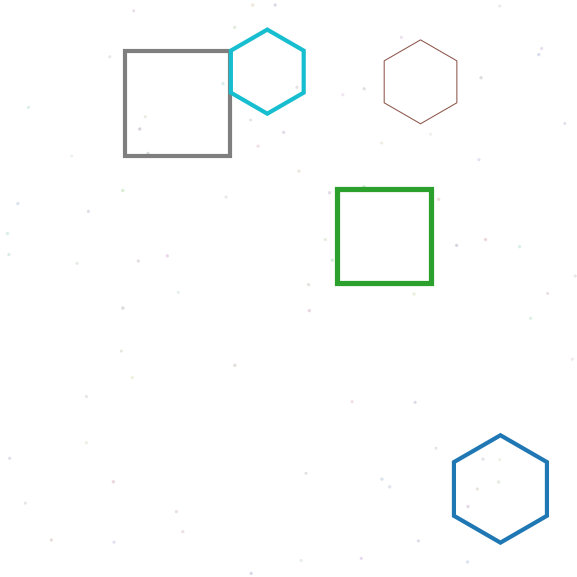[{"shape": "hexagon", "thickness": 2, "radius": 0.46, "center": [0.867, 0.152]}, {"shape": "square", "thickness": 2.5, "radius": 0.41, "center": [0.664, 0.591]}, {"shape": "hexagon", "thickness": 0.5, "radius": 0.36, "center": [0.728, 0.857]}, {"shape": "square", "thickness": 2, "radius": 0.46, "center": [0.307, 0.82]}, {"shape": "hexagon", "thickness": 2, "radius": 0.36, "center": [0.463, 0.875]}]